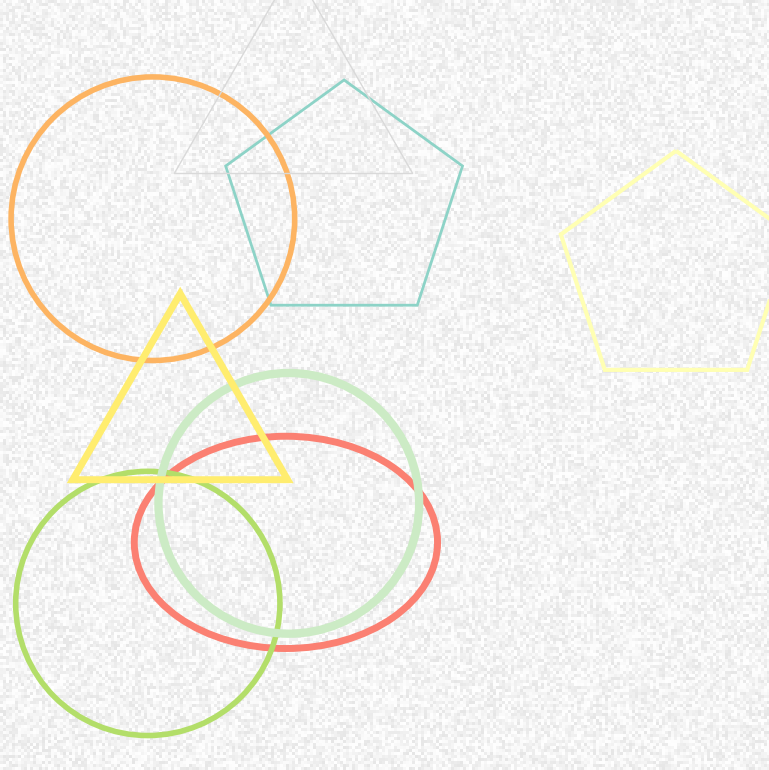[{"shape": "pentagon", "thickness": 1, "radius": 0.81, "center": [0.447, 0.734]}, {"shape": "pentagon", "thickness": 1.5, "radius": 0.79, "center": [0.878, 0.647]}, {"shape": "oval", "thickness": 2.5, "radius": 0.98, "center": [0.371, 0.296]}, {"shape": "circle", "thickness": 2, "radius": 0.92, "center": [0.199, 0.716]}, {"shape": "circle", "thickness": 2, "radius": 0.86, "center": [0.192, 0.216]}, {"shape": "triangle", "thickness": 0.5, "radius": 0.89, "center": [0.381, 0.864]}, {"shape": "circle", "thickness": 3, "radius": 0.85, "center": [0.375, 0.346]}, {"shape": "triangle", "thickness": 2.5, "radius": 0.81, "center": [0.234, 0.458]}]